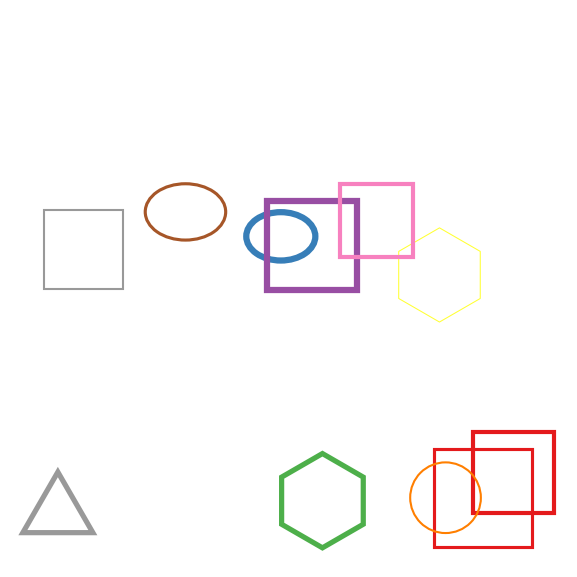[{"shape": "square", "thickness": 2, "radius": 0.35, "center": [0.889, 0.181]}, {"shape": "square", "thickness": 1.5, "radius": 0.42, "center": [0.836, 0.136]}, {"shape": "oval", "thickness": 3, "radius": 0.3, "center": [0.486, 0.59]}, {"shape": "hexagon", "thickness": 2.5, "radius": 0.41, "center": [0.558, 0.132]}, {"shape": "square", "thickness": 3, "radius": 0.39, "center": [0.54, 0.574]}, {"shape": "circle", "thickness": 1, "radius": 0.31, "center": [0.771, 0.137]}, {"shape": "hexagon", "thickness": 0.5, "radius": 0.41, "center": [0.761, 0.523]}, {"shape": "oval", "thickness": 1.5, "radius": 0.35, "center": [0.321, 0.632]}, {"shape": "square", "thickness": 2, "radius": 0.31, "center": [0.652, 0.617]}, {"shape": "triangle", "thickness": 2.5, "radius": 0.35, "center": [0.1, 0.112]}, {"shape": "square", "thickness": 1, "radius": 0.34, "center": [0.144, 0.567]}]